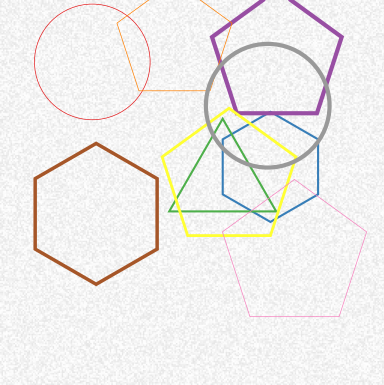[{"shape": "circle", "thickness": 0.5, "radius": 0.75, "center": [0.24, 0.839]}, {"shape": "hexagon", "thickness": 1.5, "radius": 0.71, "center": [0.702, 0.567]}, {"shape": "triangle", "thickness": 1.5, "radius": 0.8, "center": [0.578, 0.531]}, {"shape": "pentagon", "thickness": 3, "radius": 0.89, "center": [0.719, 0.849]}, {"shape": "pentagon", "thickness": 0.5, "radius": 0.79, "center": [0.453, 0.891]}, {"shape": "pentagon", "thickness": 2, "radius": 0.91, "center": [0.595, 0.536]}, {"shape": "hexagon", "thickness": 2.5, "radius": 0.91, "center": [0.25, 0.445]}, {"shape": "pentagon", "thickness": 0.5, "radius": 0.99, "center": [0.765, 0.337]}, {"shape": "circle", "thickness": 3, "radius": 0.8, "center": [0.695, 0.725]}]